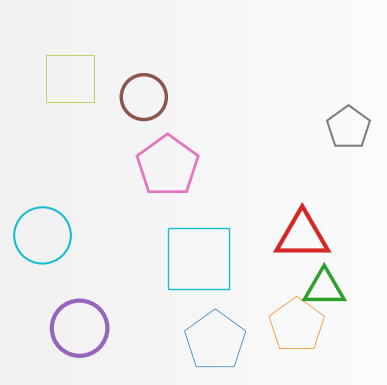[{"shape": "pentagon", "thickness": 0.5, "radius": 0.42, "center": [0.555, 0.115]}, {"shape": "pentagon", "thickness": 0.5, "radius": 0.38, "center": [0.766, 0.155]}, {"shape": "triangle", "thickness": 2.5, "radius": 0.3, "center": [0.837, 0.252]}, {"shape": "triangle", "thickness": 3, "radius": 0.38, "center": [0.78, 0.388]}, {"shape": "circle", "thickness": 3, "radius": 0.36, "center": [0.205, 0.147]}, {"shape": "circle", "thickness": 2.5, "radius": 0.29, "center": [0.371, 0.748]}, {"shape": "pentagon", "thickness": 2, "radius": 0.42, "center": [0.433, 0.569]}, {"shape": "pentagon", "thickness": 1.5, "radius": 0.29, "center": [0.899, 0.669]}, {"shape": "square", "thickness": 0.5, "radius": 0.31, "center": [0.18, 0.796]}, {"shape": "square", "thickness": 1, "radius": 0.39, "center": [0.511, 0.33]}, {"shape": "circle", "thickness": 1.5, "radius": 0.37, "center": [0.11, 0.389]}]